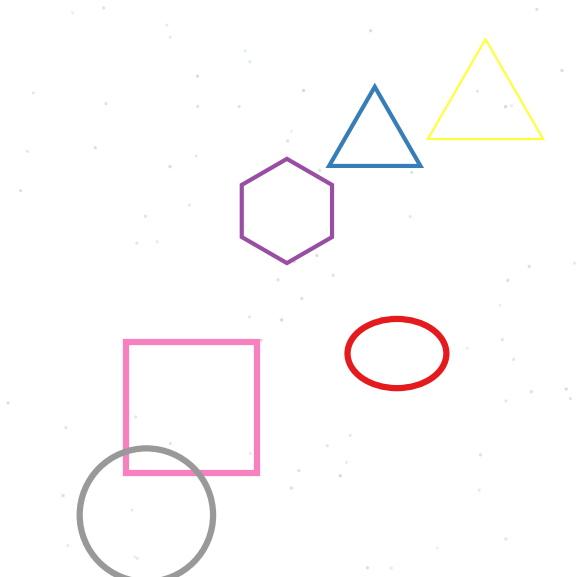[{"shape": "oval", "thickness": 3, "radius": 0.43, "center": [0.687, 0.387]}, {"shape": "triangle", "thickness": 2, "radius": 0.46, "center": [0.649, 0.757]}, {"shape": "hexagon", "thickness": 2, "radius": 0.45, "center": [0.497, 0.634]}, {"shape": "triangle", "thickness": 1, "radius": 0.58, "center": [0.841, 0.816]}, {"shape": "square", "thickness": 3, "radius": 0.57, "center": [0.331, 0.293]}, {"shape": "circle", "thickness": 3, "radius": 0.58, "center": [0.253, 0.107]}]